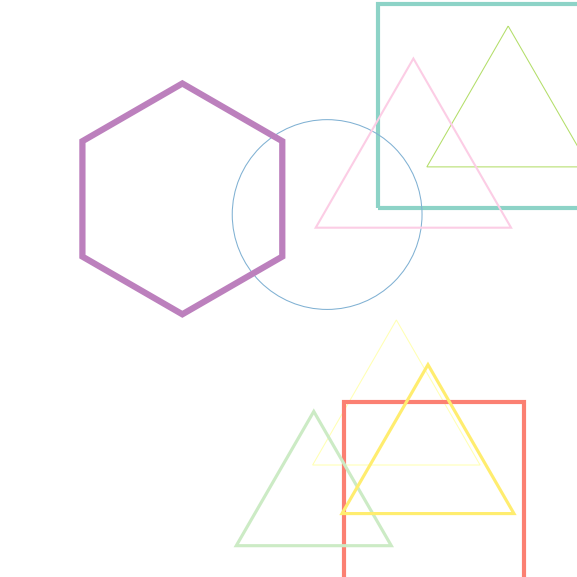[{"shape": "square", "thickness": 2, "radius": 0.89, "center": [0.831, 0.816]}, {"shape": "triangle", "thickness": 0.5, "radius": 0.84, "center": [0.686, 0.278]}, {"shape": "square", "thickness": 2, "radius": 0.78, "center": [0.751, 0.147]}, {"shape": "circle", "thickness": 0.5, "radius": 0.82, "center": [0.566, 0.628]}, {"shape": "triangle", "thickness": 0.5, "radius": 0.81, "center": [0.88, 0.791]}, {"shape": "triangle", "thickness": 1, "radius": 0.98, "center": [0.716, 0.703]}, {"shape": "hexagon", "thickness": 3, "radius": 1.0, "center": [0.316, 0.655]}, {"shape": "triangle", "thickness": 1.5, "radius": 0.77, "center": [0.543, 0.132]}, {"shape": "triangle", "thickness": 1.5, "radius": 0.86, "center": [0.741, 0.196]}]